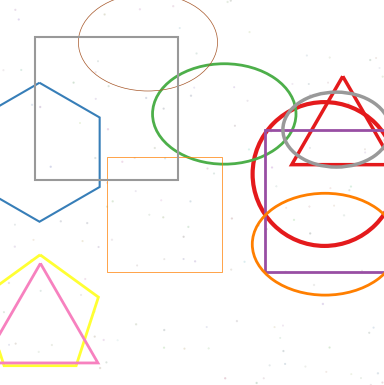[{"shape": "triangle", "thickness": 2.5, "radius": 0.76, "center": [0.89, 0.649]}, {"shape": "circle", "thickness": 3, "radius": 0.93, "center": [0.843, 0.548]}, {"shape": "hexagon", "thickness": 1.5, "radius": 0.9, "center": [0.103, 0.605]}, {"shape": "oval", "thickness": 2, "radius": 0.93, "center": [0.583, 0.704]}, {"shape": "square", "thickness": 2, "radius": 0.92, "center": [0.872, 0.479]}, {"shape": "square", "thickness": 0.5, "radius": 0.75, "center": [0.426, 0.442]}, {"shape": "oval", "thickness": 2, "radius": 0.94, "center": [0.844, 0.366]}, {"shape": "pentagon", "thickness": 2, "radius": 0.8, "center": [0.104, 0.179]}, {"shape": "oval", "thickness": 0.5, "radius": 0.9, "center": [0.384, 0.89]}, {"shape": "triangle", "thickness": 2, "radius": 0.86, "center": [0.105, 0.143]}, {"shape": "oval", "thickness": 2.5, "radius": 0.69, "center": [0.874, 0.663]}, {"shape": "square", "thickness": 1.5, "radius": 0.93, "center": [0.275, 0.718]}]